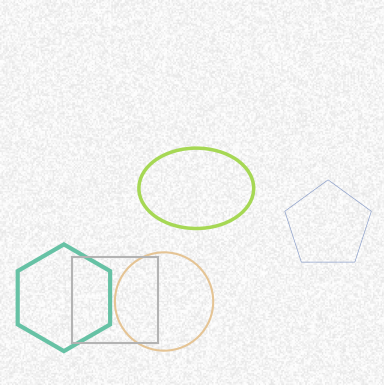[{"shape": "hexagon", "thickness": 3, "radius": 0.69, "center": [0.166, 0.227]}, {"shape": "pentagon", "thickness": 0.5, "radius": 0.59, "center": [0.852, 0.415]}, {"shape": "oval", "thickness": 2.5, "radius": 0.75, "center": [0.51, 0.511]}, {"shape": "circle", "thickness": 1.5, "radius": 0.64, "center": [0.426, 0.217]}, {"shape": "square", "thickness": 1.5, "radius": 0.56, "center": [0.299, 0.221]}]